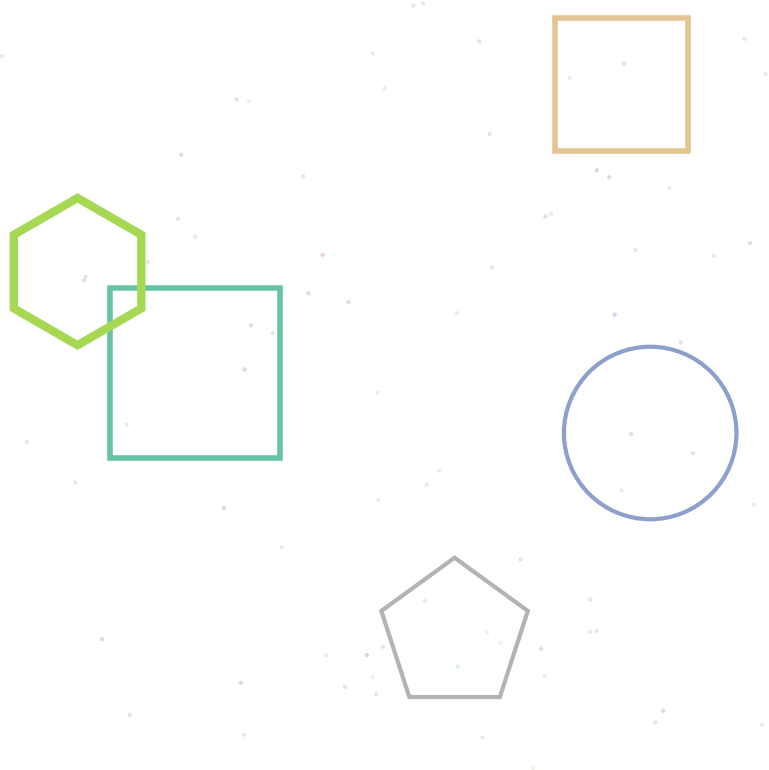[{"shape": "square", "thickness": 2, "radius": 0.55, "center": [0.253, 0.516]}, {"shape": "circle", "thickness": 1.5, "radius": 0.56, "center": [0.844, 0.438]}, {"shape": "hexagon", "thickness": 3, "radius": 0.48, "center": [0.101, 0.647]}, {"shape": "square", "thickness": 2, "radius": 0.43, "center": [0.807, 0.89]}, {"shape": "pentagon", "thickness": 1.5, "radius": 0.5, "center": [0.59, 0.176]}]